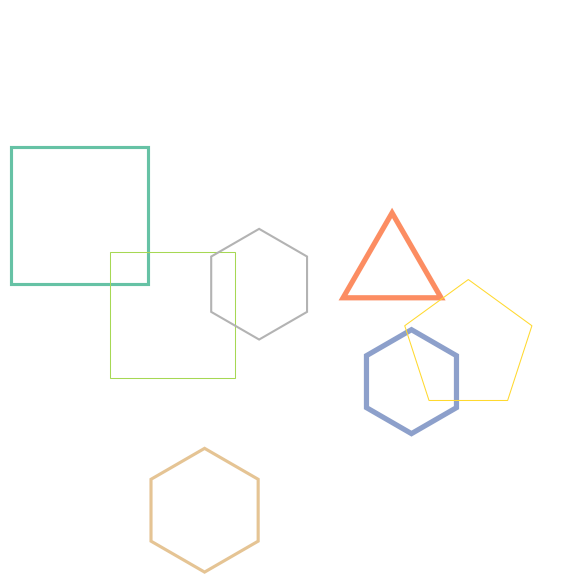[{"shape": "square", "thickness": 1.5, "radius": 0.59, "center": [0.138, 0.626]}, {"shape": "triangle", "thickness": 2.5, "radius": 0.49, "center": [0.679, 0.532]}, {"shape": "hexagon", "thickness": 2.5, "radius": 0.45, "center": [0.713, 0.338]}, {"shape": "square", "thickness": 0.5, "radius": 0.54, "center": [0.299, 0.454]}, {"shape": "pentagon", "thickness": 0.5, "radius": 0.58, "center": [0.811, 0.399]}, {"shape": "hexagon", "thickness": 1.5, "radius": 0.54, "center": [0.354, 0.116]}, {"shape": "hexagon", "thickness": 1, "radius": 0.48, "center": [0.449, 0.507]}]